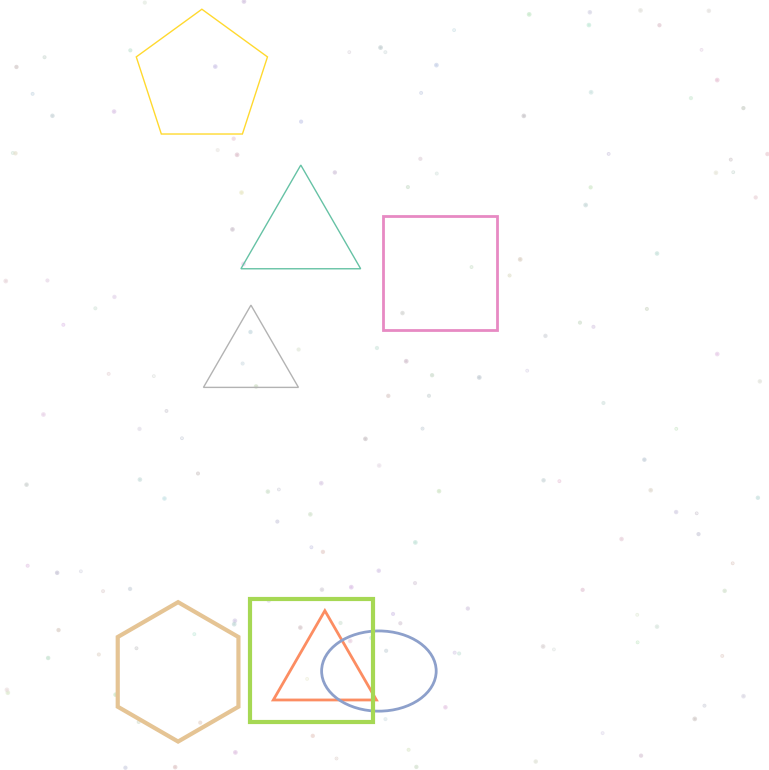[{"shape": "triangle", "thickness": 0.5, "radius": 0.45, "center": [0.391, 0.696]}, {"shape": "triangle", "thickness": 1, "radius": 0.39, "center": [0.422, 0.13]}, {"shape": "oval", "thickness": 1, "radius": 0.37, "center": [0.492, 0.129]}, {"shape": "square", "thickness": 1, "radius": 0.37, "center": [0.572, 0.645]}, {"shape": "square", "thickness": 1.5, "radius": 0.4, "center": [0.404, 0.143]}, {"shape": "pentagon", "thickness": 0.5, "radius": 0.45, "center": [0.262, 0.898]}, {"shape": "hexagon", "thickness": 1.5, "radius": 0.45, "center": [0.231, 0.127]}, {"shape": "triangle", "thickness": 0.5, "radius": 0.36, "center": [0.326, 0.533]}]